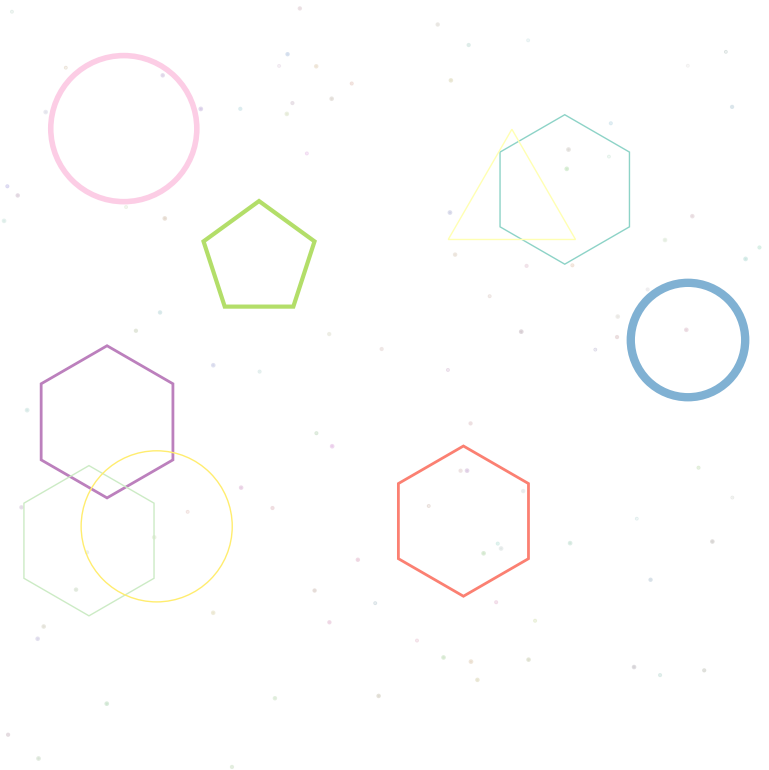[{"shape": "hexagon", "thickness": 0.5, "radius": 0.49, "center": [0.733, 0.754]}, {"shape": "triangle", "thickness": 0.5, "radius": 0.48, "center": [0.665, 0.737]}, {"shape": "hexagon", "thickness": 1, "radius": 0.49, "center": [0.602, 0.323]}, {"shape": "circle", "thickness": 3, "radius": 0.37, "center": [0.894, 0.558]}, {"shape": "pentagon", "thickness": 1.5, "radius": 0.38, "center": [0.336, 0.663]}, {"shape": "circle", "thickness": 2, "radius": 0.47, "center": [0.161, 0.833]}, {"shape": "hexagon", "thickness": 1, "radius": 0.49, "center": [0.139, 0.452]}, {"shape": "hexagon", "thickness": 0.5, "radius": 0.49, "center": [0.116, 0.298]}, {"shape": "circle", "thickness": 0.5, "radius": 0.49, "center": [0.203, 0.316]}]